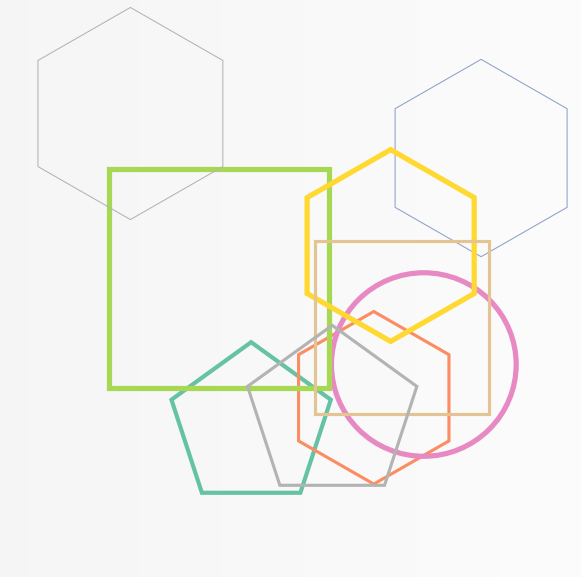[{"shape": "pentagon", "thickness": 2, "radius": 0.72, "center": [0.432, 0.262]}, {"shape": "hexagon", "thickness": 1.5, "radius": 0.75, "center": [0.643, 0.31]}, {"shape": "hexagon", "thickness": 0.5, "radius": 0.85, "center": [0.828, 0.726]}, {"shape": "circle", "thickness": 2.5, "radius": 0.79, "center": [0.729, 0.368]}, {"shape": "square", "thickness": 2.5, "radius": 0.95, "center": [0.376, 0.517]}, {"shape": "hexagon", "thickness": 2.5, "radius": 0.83, "center": [0.672, 0.574]}, {"shape": "square", "thickness": 1.5, "radius": 0.75, "center": [0.692, 0.433]}, {"shape": "pentagon", "thickness": 1.5, "radius": 0.77, "center": [0.572, 0.283]}, {"shape": "hexagon", "thickness": 0.5, "radius": 0.92, "center": [0.224, 0.803]}]